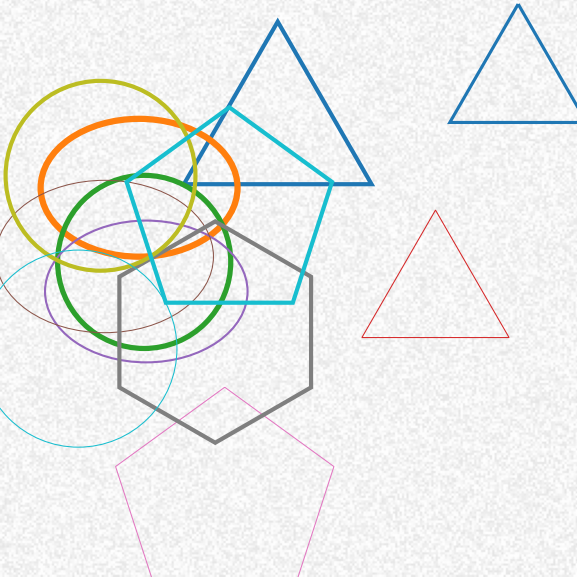[{"shape": "triangle", "thickness": 2, "radius": 0.94, "center": [0.481, 0.774]}, {"shape": "triangle", "thickness": 1.5, "radius": 0.68, "center": [0.897, 0.855]}, {"shape": "oval", "thickness": 3, "radius": 0.85, "center": [0.241, 0.674]}, {"shape": "circle", "thickness": 2.5, "radius": 0.75, "center": [0.25, 0.546]}, {"shape": "triangle", "thickness": 0.5, "radius": 0.74, "center": [0.754, 0.488]}, {"shape": "oval", "thickness": 1, "radius": 0.88, "center": [0.253, 0.494]}, {"shape": "oval", "thickness": 0.5, "radius": 0.94, "center": [0.181, 0.555]}, {"shape": "pentagon", "thickness": 0.5, "radius": 0.99, "center": [0.389, 0.13]}, {"shape": "hexagon", "thickness": 2, "radius": 0.96, "center": [0.373, 0.424]}, {"shape": "circle", "thickness": 2, "radius": 0.82, "center": [0.174, 0.695]}, {"shape": "circle", "thickness": 0.5, "radius": 0.85, "center": [0.136, 0.395]}, {"shape": "pentagon", "thickness": 2, "radius": 0.94, "center": [0.397, 0.626]}]